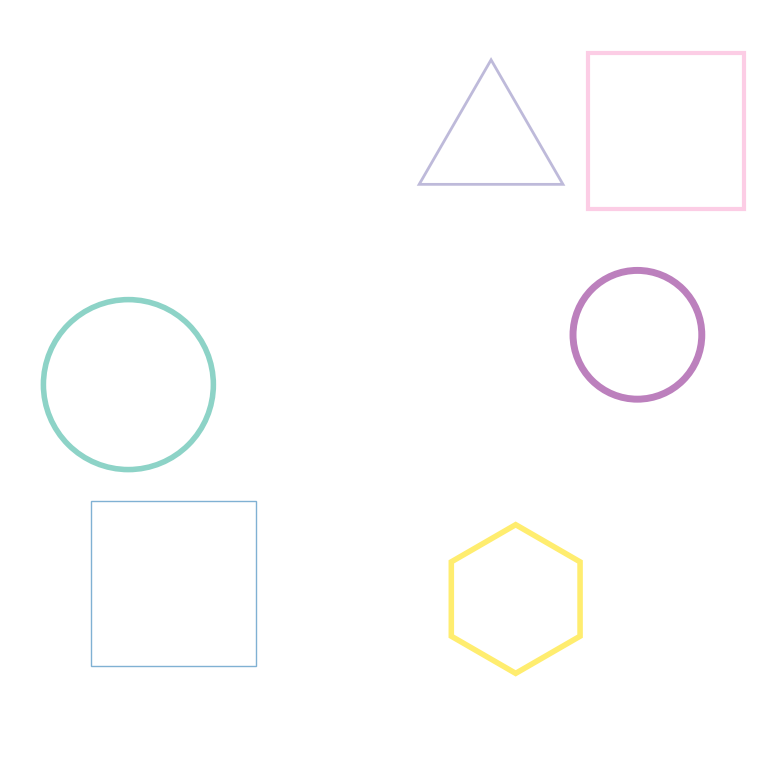[{"shape": "circle", "thickness": 2, "radius": 0.55, "center": [0.167, 0.501]}, {"shape": "triangle", "thickness": 1, "radius": 0.54, "center": [0.638, 0.814]}, {"shape": "square", "thickness": 0.5, "radius": 0.53, "center": [0.225, 0.242]}, {"shape": "square", "thickness": 1.5, "radius": 0.51, "center": [0.865, 0.83]}, {"shape": "circle", "thickness": 2.5, "radius": 0.42, "center": [0.828, 0.565]}, {"shape": "hexagon", "thickness": 2, "radius": 0.48, "center": [0.67, 0.222]}]